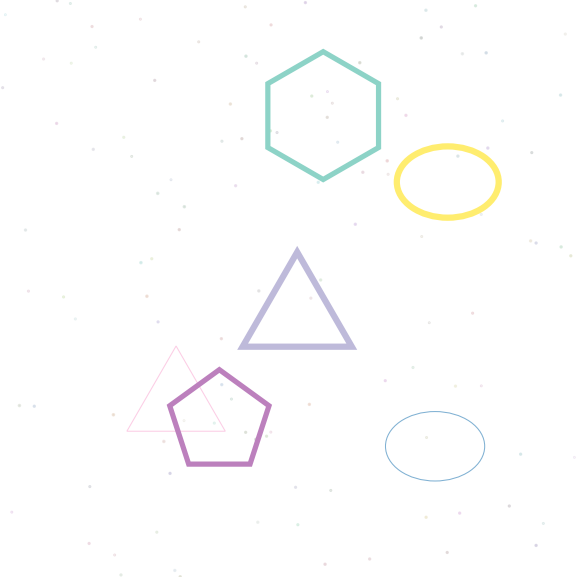[{"shape": "hexagon", "thickness": 2.5, "radius": 0.55, "center": [0.56, 0.799]}, {"shape": "triangle", "thickness": 3, "radius": 0.55, "center": [0.515, 0.453]}, {"shape": "oval", "thickness": 0.5, "radius": 0.43, "center": [0.753, 0.226]}, {"shape": "triangle", "thickness": 0.5, "radius": 0.49, "center": [0.305, 0.302]}, {"shape": "pentagon", "thickness": 2.5, "radius": 0.45, "center": [0.38, 0.269]}, {"shape": "oval", "thickness": 3, "radius": 0.44, "center": [0.775, 0.684]}]